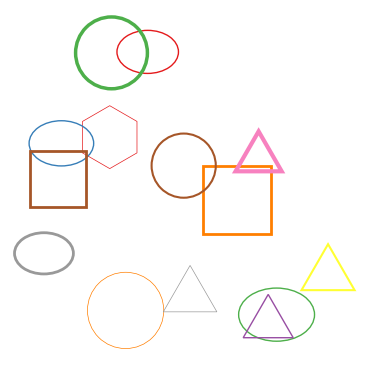[{"shape": "oval", "thickness": 1, "radius": 0.4, "center": [0.384, 0.865]}, {"shape": "hexagon", "thickness": 0.5, "radius": 0.41, "center": [0.285, 0.644]}, {"shape": "oval", "thickness": 1, "radius": 0.42, "center": [0.159, 0.628]}, {"shape": "oval", "thickness": 1, "radius": 0.49, "center": [0.718, 0.183]}, {"shape": "circle", "thickness": 2.5, "radius": 0.47, "center": [0.29, 0.863]}, {"shape": "triangle", "thickness": 1, "radius": 0.37, "center": [0.697, 0.16]}, {"shape": "square", "thickness": 2, "radius": 0.44, "center": [0.615, 0.48]}, {"shape": "circle", "thickness": 0.5, "radius": 0.5, "center": [0.326, 0.194]}, {"shape": "triangle", "thickness": 1.5, "radius": 0.4, "center": [0.852, 0.286]}, {"shape": "circle", "thickness": 1.5, "radius": 0.42, "center": [0.477, 0.57]}, {"shape": "square", "thickness": 2, "radius": 0.36, "center": [0.15, 0.535]}, {"shape": "triangle", "thickness": 3, "radius": 0.35, "center": [0.672, 0.59]}, {"shape": "oval", "thickness": 2, "radius": 0.38, "center": [0.114, 0.342]}, {"shape": "triangle", "thickness": 0.5, "radius": 0.4, "center": [0.494, 0.23]}]